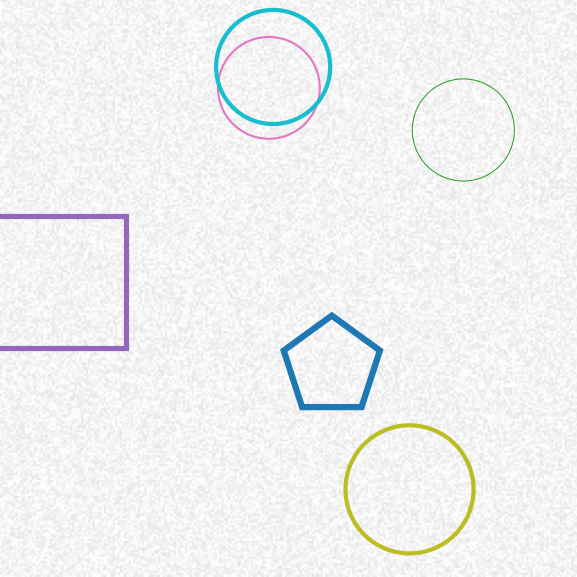[{"shape": "pentagon", "thickness": 3, "radius": 0.44, "center": [0.575, 0.365]}, {"shape": "circle", "thickness": 0.5, "radius": 0.44, "center": [0.802, 0.774]}, {"shape": "square", "thickness": 2.5, "radius": 0.57, "center": [0.104, 0.51]}, {"shape": "circle", "thickness": 1, "radius": 0.44, "center": [0.466, 0.847]}, {"shape": "circle", "thickness": 2, "radius": 0.55, "center": [0.709, 0.152]}, {"shape": "circle", "thickness": 2, "radius": 0.49, "center": [0.473, 0.883]}]